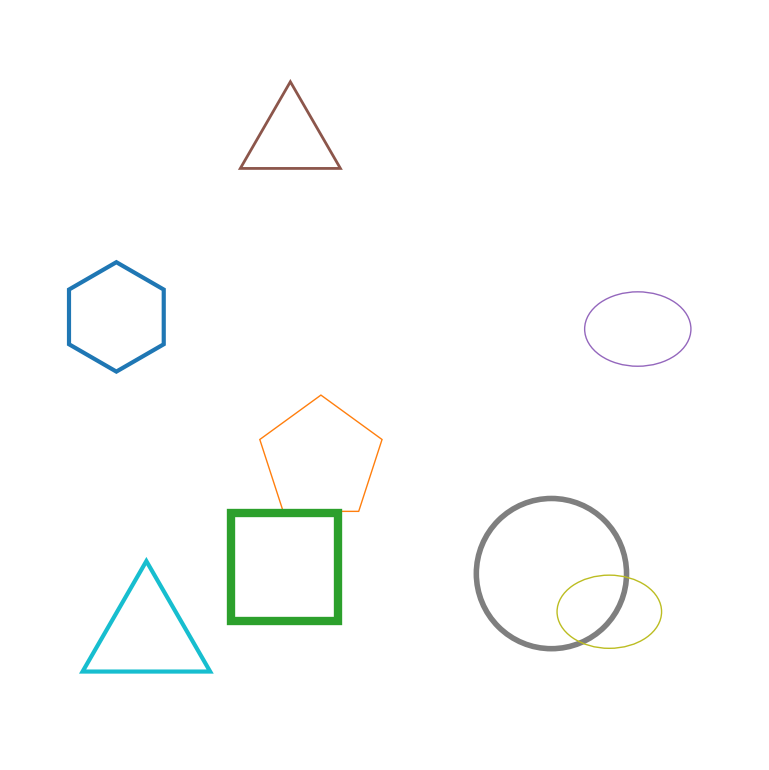[{"shape": "hexagon", "thickness": 1.5, "radius": 0.36, "center": [0.151, 0.588]}, {"shape": "pentagon", "thickness": 0.5, "radius": 0.42, "center": [0.417, 0.403]}, {"shape": "square", "thickness": 3, "radius": 0.35, "center": [0.37, 0.264]}, {"shape": "oval", "thickness": 0.5, "radius": 0.35, "center": [0.828, 0.573]}, {"shape": "triangle", "thickness": 1, "radius": 0.38, "center": [0.377, 0.819]}, {"shape": "circle", "thickness": 2, "radius": 0.49, "center": [0.716, 0.255]}, {"shape": "oval", "thickness": 0.5, "radius": 0.34, "center": [0.791, 0.206]}, {"shape": "triangle", "thickness": 1.5, "radius": 0.48, "center": [0.19, 0.176]}]